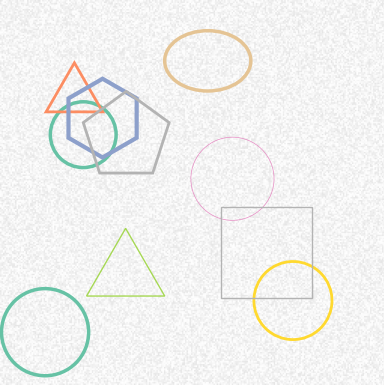[{"shape": "circle", "thickness": 2.5, "radius": 0.43, "center": [0.216, 0.65]}, {"shape": "circle", "thickness": 2.5, "radius": 0.57, "center": [0.117, 0.137]}, {"shape": "triangle", "thickness": 2, "radius": 0.42, "center": [0.193, 0.752]}, {"shape": "hexagon", "thickness": 3, "radius": 0.51, "center": [0.266, 0.693]}, {"shape": "circle", "thickness": 0.5, "radius": 0.54, "center": [0.604, 0.536]}, {"shape": "triangle", "thickness": 1, "radius": 0.59, "center": [0.326, 0.29]}, {"shape": "circle", "thickness": 2, "radius": 0.51, "center": [0.761, 0.219]}, {"shape": "oval", "thickness": 2.5, "radius": 0.56, "center": [0.54, 0.842]}, {"shape": "pentagon", "thickness": 2, "radius": 0.59, "center": [0.328, 0.645]}, {"shape": "square", "thickness": 1, "radius": 0.59, "center": [0.693, 0.345]}]